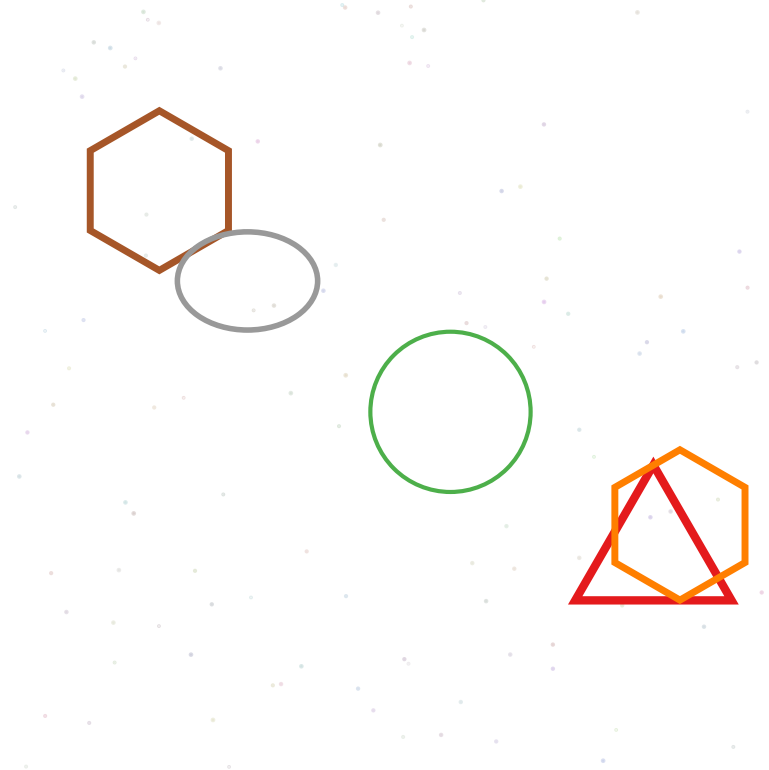[{"shape": "triangle", "thickness": 3, "radius": 0.59, "center": [0.849, 0.279]}, {"shape": "circle", "thickness": 1.5, "radius": 0.52, "center": [0.585, 0.465]}, {"shape": "hexagon", "thickness": 2.5, "radius": 0.49, "center": [0.883, 0.318]}, {"shape": "hexagon", "thickness": 2.5, "radius": 0.52, "center": [0.207, 0.753]}, {"shape": "oval", "thickness": 2, "radius": 0.46, "center": [0.321, 0.635]}]